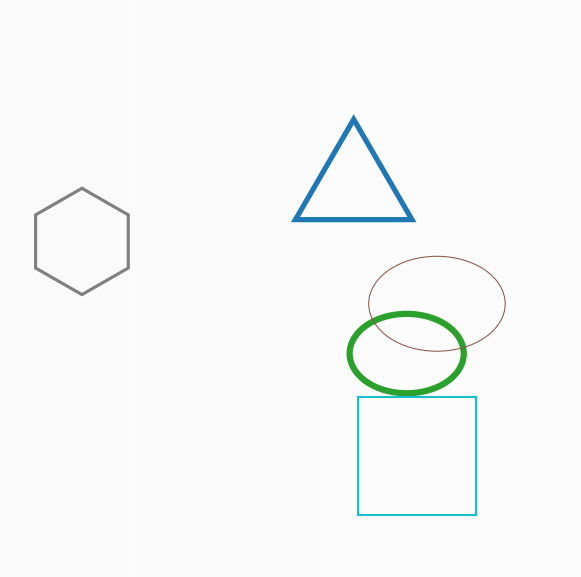[{"shape": "triangle", "thickness": 2.5, "radius": 0.58, "center": [0.609, 0.677]}, {"shape": "oval", "thickness": 3, "radius": 0.49, "center": [0.7, 0.387]}, {"shape": "oval", "thickness": 0.5, "radius": 0.59, "center": [0.752, 0.473]}, {"shape": "hexagon", "thickness": 1.5, "radius": 0.46, "center": [0.141, 0.581]}, {"shape": "square", "thickness": 1, "radius": 0.51, "center": [0.717, 0.21]}]